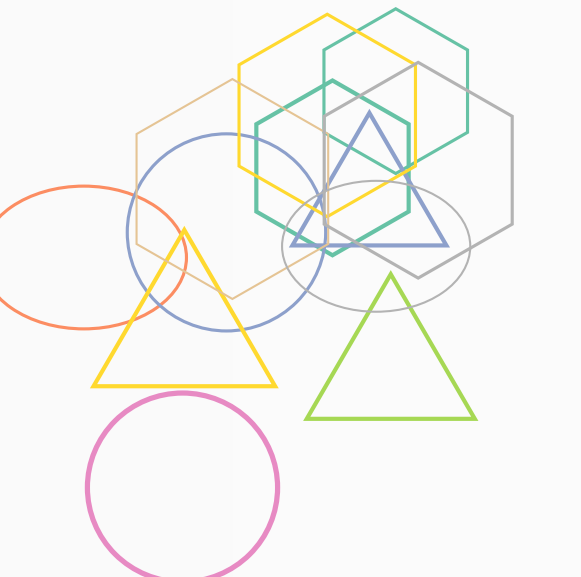[{"shape": "hexagon", "thickness": 2, "radius": 0.76, "center": [0.572, 0.708]}, {"shape": "hexagon", "thickness": 1.5, "radius": 0.71, "center": [0.681, 0.841]}, {"shape": "oval", "thickness": 1.5, "radius": 0.88, "center": [0.144, 0.553]}, {"shape": "triangle", "thickness": 2, "radius": 0.76, "center": [0.636, 0.651]}, {"shape": "circle", "thickness": 1.5, "radius": 0.85, "center": [0.39, 0.597]}, {"shape": "circle", "thickness": 2.5, "radius": 0.82, "center": [0.314, 0.155]}, {"shape": "triangle", "thickness": 2, "radius": 0.83, "center": [0.672, 0.357]}, {"shape": "triangle", "thickness": 2, "radius": 0.9, "center": [0.317, 0.421]}, {"shape": "hexagon", "thickness": 1.5, "radius": 0.88, "center": [0.563, 0.799]}, {"shape": "hexagon", "thickness": 1, "radius": 0.95, "center": [0.4, 0.672]}, {"shape": "hexagon", "thickness": 1.5, "radius": 0.93, "center": [0.719, 0.704]}, {"shape": "oval", "thickness": 1, "radius": 0.81, "center": [0.647, 0.573]}]